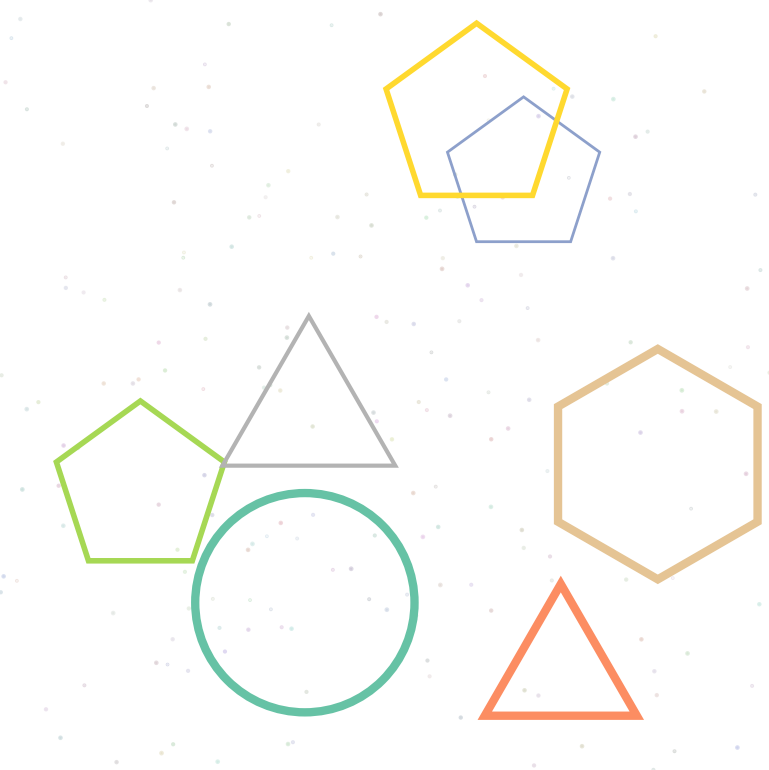[{"shape": "circle", "thickness": 3, "radius": 0.71, "center": [0.396, 0.217]}, {"shape": "triangle", "thickness": 3, "radius": 0.57, "center": [0.728, 0.127]}, {"shape": "pentagon", "thickness": 1, "radius": 0.52, "center": [0.68, 0.77]}, {"shape": "pentagon", "thickness": 2, "radius": 0.57, "center": [0.182, 0.365]}, {"shape": "pentagon", "thickness": 2, "radius": 0.62, "center": [0.619, 0.846]}, {"shape": "hexagon", "thickness": 3, "radius": 0.75, "center": [0.854, 0.397]}, {"shape": "triangle", "thickness": 1.5, "radius": 0.65, "center": [0.401, 0.46]}]